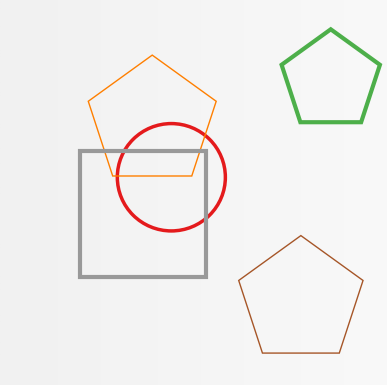[{"shape": "circle", "thickness": 2.5, "radius": 0.7, "center": [0.442, 0.54]}, {"shape": "pentagon", "thickness": 3, "radius": 0.67, "center": [0.854, 0.79]}, {"shape": "pentagon", "thickness": 1, "radius": 0.87, "center": [0.393, 0.683]}, {"shape": "pentagon", "thickness": 1, "radius": 0.84, "center": [0.776, 0.219]}, {"shape": "square", "thickness": 3, "radius": 0.82, "center": [0.369, 0.444]}]